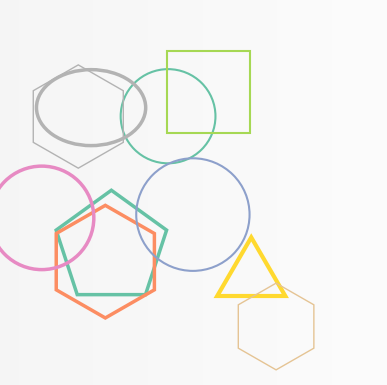[{"shape": "circle", "thickness": 1.5, "radius": 0.61, "center": [0.434, 0.698]}, {"shape": "pentagon", "thickness": 2.5, "radius": 0.75, "center": [0.287, 0.356]}, {"shape": "hexagon", "thickness": 2.5, "radius": 0.73, "center": [0.272, 0.32]}, {"shape": "circle", "thickness": 1.5, "radius": 0.73, "center": [0.498, 0.443]}, {"shape": "circle", "thickness": 2.5, "radius": 0.67, "center": [0.108, 0.434]}, {"shape": "square", "thickness": 1.5, "radius": 0.53, "center": [0.538, 0.761]}, {"shape": "triangle", "thickness": 3, "radius": 0.51, "center": [0.648, 0.282]}, {"shape": "hexagon", "thickness": 1, "radius": 0.56, "center": [0.712, 0.152]}, {"shape": "hexagon", "thickness": 1, "radius": 0.67, "center": [0.202, 0.697]}, {"shape": "oval", "thickness": 2.5, "radius": 0.7, "center": [0.235, 0.72]}]